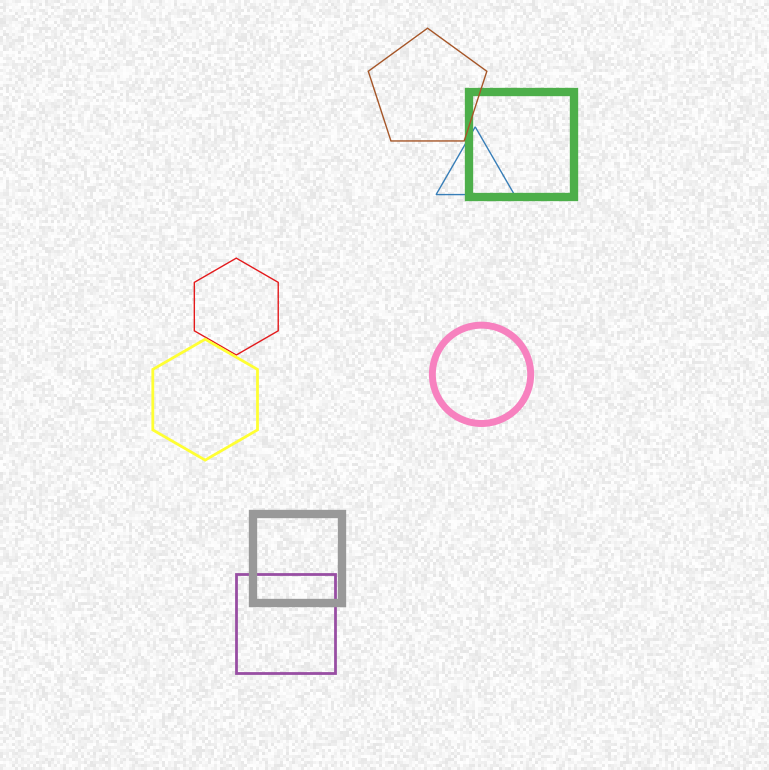[{"shape": "hexagon", "thickness": 0.5, "radius": 0.31, "center": [0.307, 0.602]}, {"shape": "triangle", "thickness": 0.5, "radius": 0.29, "center": [0.617, 0.777]}, {"shape": "square", "thickness": 3, "radius": 0.34, "center": [0.677, 0.813]}, {"shape": "square", "thickness": 1, "radius": 0.32, "center": [0.371, 0.191]}, {"shape": "hexagon", "thickness": 1, "radius": 0.39, "center": [0.266, 0.481]}, {"shape": "pentagon", "thickness": 0.5, "radius": 0.4, "center": [0.555, 0.882]}, {"shape": "circle", "thickness": 2.5, "radius": 0.32, "center": [0.625, 0.514]}, {"shape": "square", "thickness": 3, "radius": 0.29, "center": [0.386, 0.274]}]